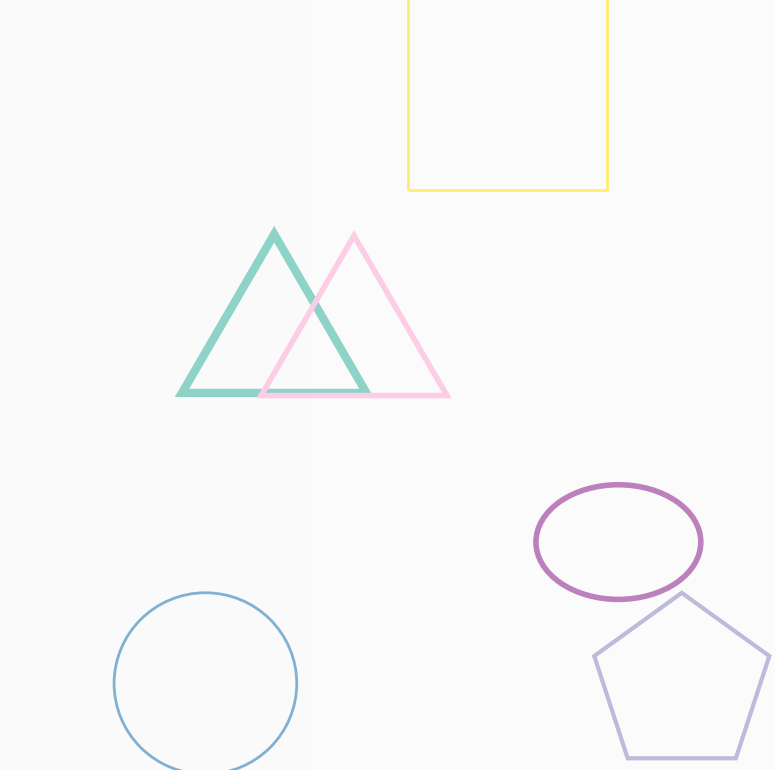[{"shape": "triangle", "thickness": 3, "radius": 0.69, "center": [0.354, 0.558]}, {"shape": "pentagon", "thickness": 1.5, "radius": 0.59, "center": [0.88, 0.111]}, {"shape": "circle", "thickness": 1, "radius": 0.59, "center": [0.265, 0.112]}, {"shape": "triangle", "thickness": 2, "radius": 0.69, "center": [0.457, 0.556]}, {"shape": "oval", "thickness": 2, "radius": 0.53, "center": [0.798, 0.296]}, {"shape": "square", "thickness": 1, "radius": 0.64, "center": [0.655, 0.882]}]